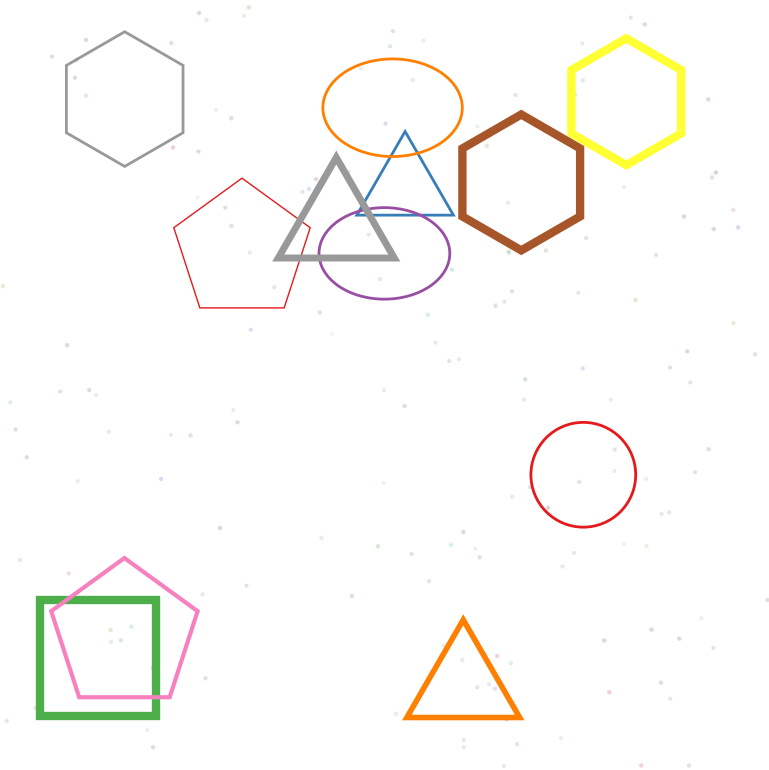[{"shape": "circle", "thickness": 1, "radius": 0.34, "center": [0.758, 0.383]}, {"shape": "pentagon", "thickness": 0.5, "radius": 0.47, "center": [0.314, 0.675]}, {"shape": "triangle", "thickness": 1, "radius": 0.36, "center": [0.526, 0.757]}, {"shape": "square", "thickness": 3, "radius": 0.38, "center": [0.127, 0.145]}, {"shape": "oval", "thickness": 1, "radius": 0.42, "center": [0.499, 0.671]}, {"shape": "triangle", "thickness": 2, "radius": 0.42, "center": [0.602, 0.11]}, {"shape": "oval", "thickness": 1, "radius": 0.45, "center": [0.51, 0.86]}, {"shape": "hexagon", "thickness": 3, "radius": 0.41, "center": [0.813, 0.868]}, {"shape": "hexagon", "thickness": 3, "radius": 0.44, "center": [0.677, 0.763]}, {"shape": "pentagon", "thickness": 1.5, "radius": 0.5, "center": [0.162, 0.175]}, {"shape": "hexagon", "thickness": 1, "radius": 0.44, "center": [0.162, 0.871]}, {"shape": "triangle", "thickness": 2.5, "radius": 0.44, "center": [0.437, 0.708]}]